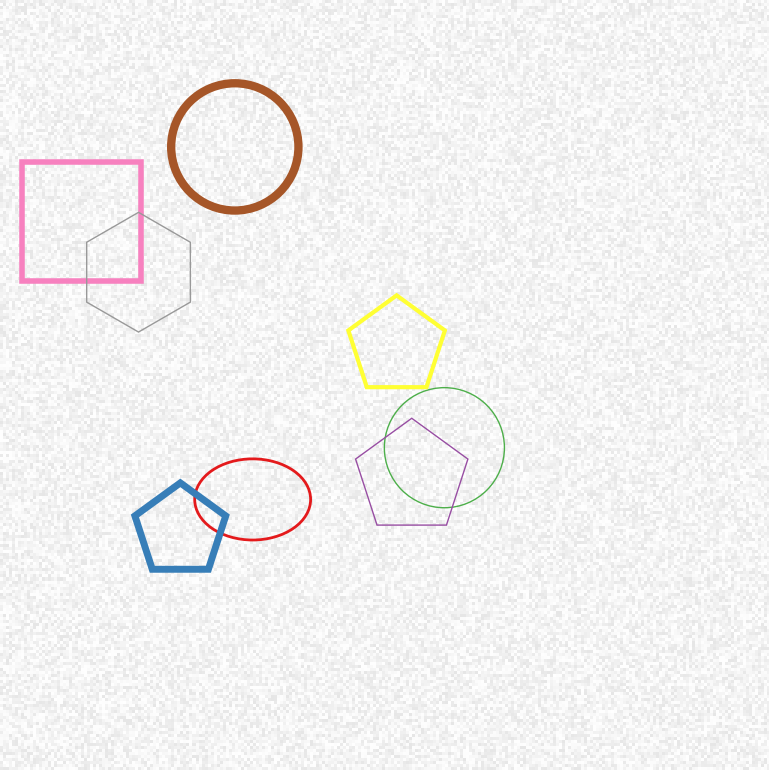[{"shape": "oval", "thickness": 1, "radius": 0.38, "center": [0.328, 0.351]}, {"shape": "pentagon", "thickness": 2.5, "radius": 0.31, "center": [0.234, 0.311]}, {"shape": "circle", "thickness": 0.5, "radius": 0.39, "center": [0.577, 0.419]}, {"shape": "pentagon", "thickness": 0.5, "radius": 0.38, "center": [0.535, 0.38]}, {"shape": "pentagon", "thickness": 1.5, "radius": 0.33, "center": [0.515, 0.55]}, {"shape": "circle", "thickness": 3, "radius": 0.41, "center": [0.305, 0.809]}, {"shape": "square", "thickness": 2, "radius": 0.39, "center": [0.106, 0.712]}, {"shape": "hexagon", "thickness": 0.5, "radius": 0.39, "center": [0.18, 0.647]}]